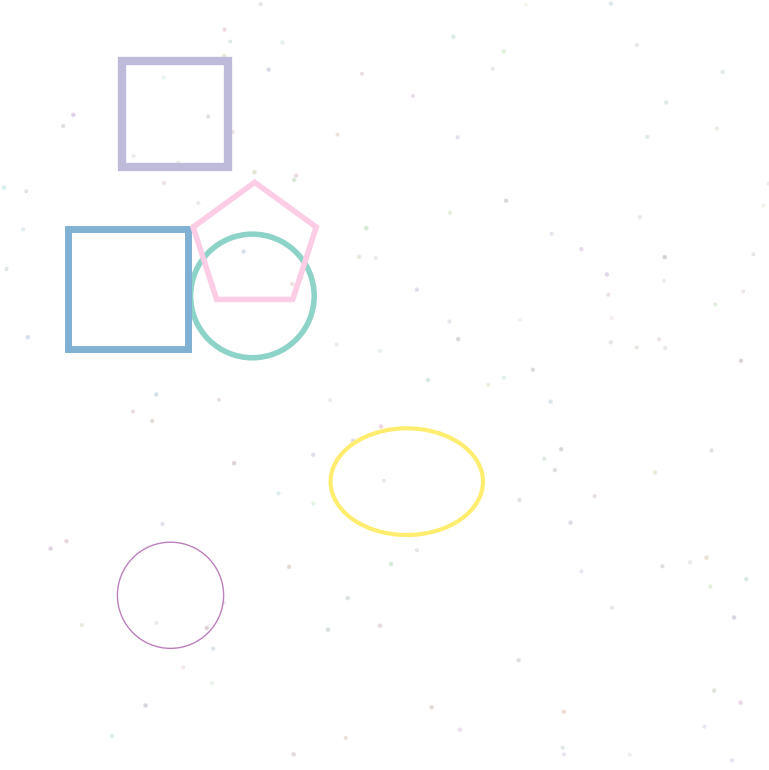[{"shape": "circle", "thickness": 2, "radius": 0.4, "center": [0.328, 0.616]}, {"shape": "square", "thickness": 3, "radius": 0.34, "center": [0.227, 0.852]}, {"shape": "square", "thickness": 2.5, "radius": 0.39, "center": [0.166, 0.625]}, {"shape": "pentagon", "thickness": 2, "radius": 0.42, "center": [0.331, 0.679]}, {"shape": "circle", "thickness": 0.5, "radius": 0.34, "center": [0.221, 0.227]}, {"shape": "oval", "thickness": 1.5, "radius": 0.49, "center": [0.528, 0.374]}]